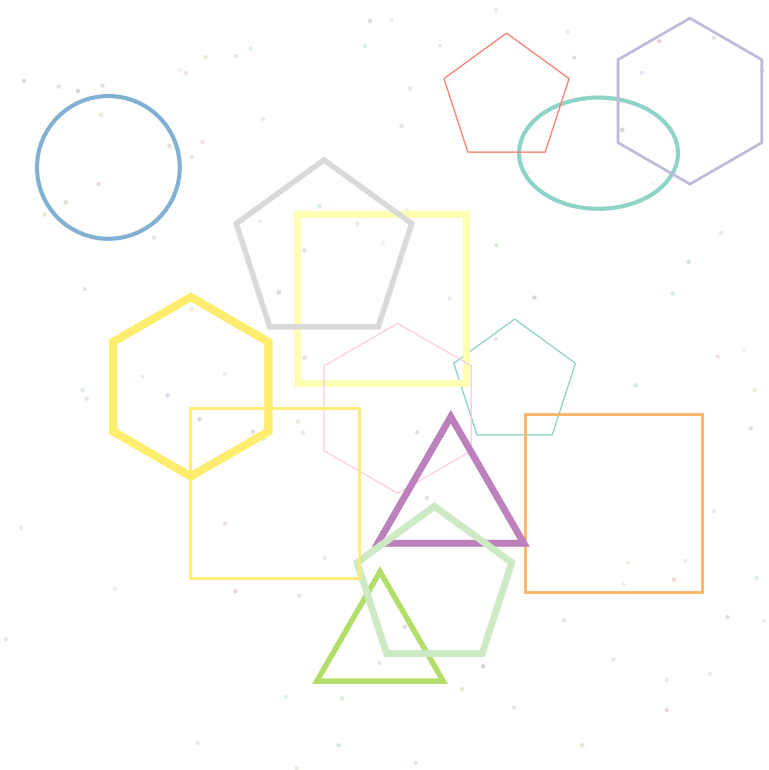[{"shape": "oval", "thickness": 1.5, "radius": 0.52, "center": [0.777, 0.801]}, {"shape": "pentagon", "thickness": 0.5, "radius": 0.42, "center": [0.668, 0.502]}, {"shape": "square", "thickness": 2.5, "radius": 0.55, "center": [0.496, 0.612]}, {"shape": "hexagon", "thickness": 1, "radius": 0.54, "center": [0.896, 0.869]}, {"shape": "pentagon", "thickness": 0.5, "radius": 0.43, "center": [0.658, 0.872]}, {"shape": "circle", "thickness": 1.5, "radius": 0.46, "center": [0.141, 0.783]}, {"shape": "square", "thickness": 1, "radius": 0.58, "center": [0.797, 0.347]}, {"shape": "triangle", "thickness": 2, "radius": 0.47, "center": [0.494, 0.163]}, {"shape": "hexagon", "thickness": 0.5, "radius": 0.55, "center": [0.517, 0.47]}, {"shape": "pentagon", "thickness": 2, "radius": 0.6, "center": [0.421, 0.672]}, {"shape": "triangle", "thickness": 2.5, "radius": 0.55, "center": [0.585, 0.349]}, {"shape": "pentagon", "thickness": 2.5, "radius": 0.53, "center": [0.564, 0.237]}, {"shape": "hexagon", "thickness": 3, "radius": 0.58, "center": [0.248, 0.498]}, {"shape": "square", "thickness": 1, "radius": 0.55, "center": [0.357, 0.36]}]